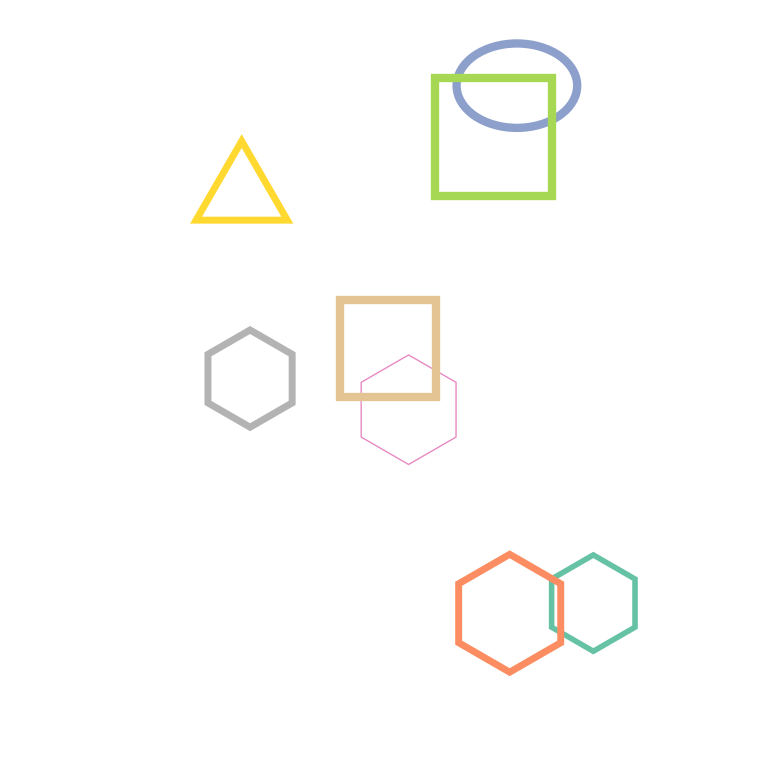[{"shape": "hexagon", "thickness": 2, "radius": 0.31, "center": [0.771, 0.217]}, {"shape": "hexagon", "thickness": 2.5, "radius": 0.38, "center": [0.662, 0.204]}, {"shape": "oval", "thickness": 3, "radius": 0.39, "center": [0.671, 0.889]}, {"shape": "hexagon", "thickness": 0.5, "radius": 0.36, "center": [0.531, 0.468]}, {"shape": "square", "thickness": 3, "radius": 0.38, "center": [0.641, 0.822]}, {"shape": "triangle", "thickness": 2.5, "radius": 0.34, "center": [0.314, 0.748]}, {"shape": "square", "thickness": 3, "radius": 0.31, "center": [0.504, 0.547]}, {"shape": "hexagon", "thickness": 2.5, "radius": 0.32, "center": [0.325, 0.508]}]